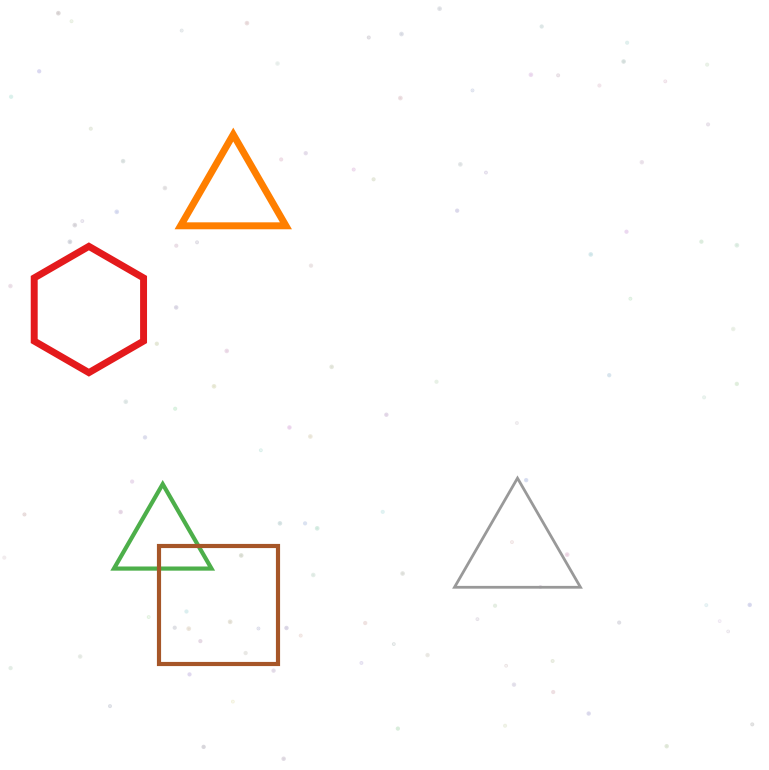[{"shape": "hexagon", "thickness": 2.5, "radius": 0.41, "center": [0.115, 0.598]}, {"shape": "triangle", "thickness": 1.5, "radius": 0.37, "center": [0.211, 0.298]}, {"shape": "triangle", "thickness": 2.5, "radius": 0.39, "center": [0.303, 0.746]}, {"shape": "square", "thickness": 1.5, "radius": 0.38, "center": [0.284, 0.214]}, {"shape": "triangle", "thickness": 1, "radius": 0.47, "center": [0.672, 0.285]}]